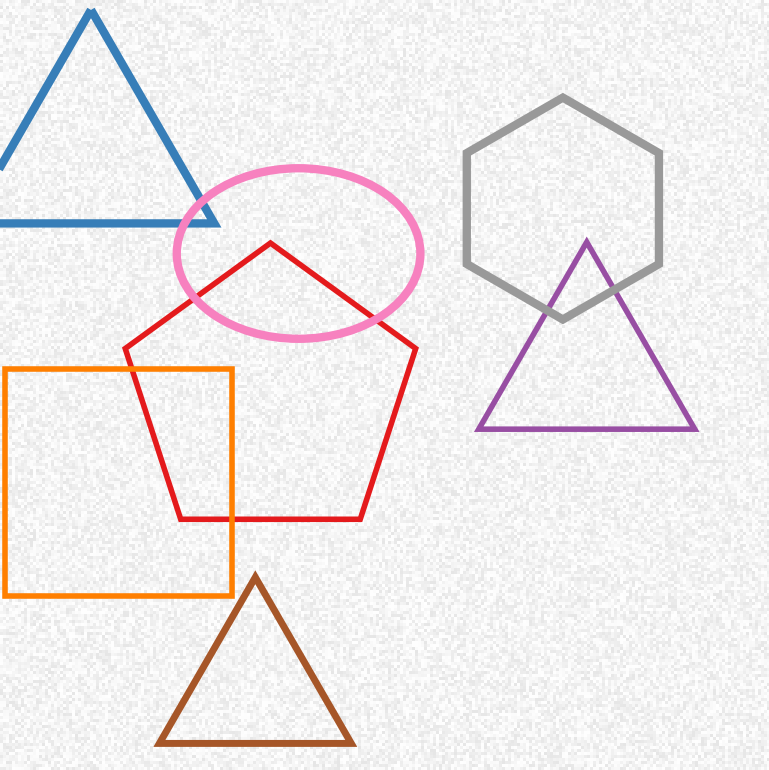[{"shape": "pentagon", "thickness": 2, "radius": 0.99, "center": [0.351, 0.486]}, {"shape": "triangle", "thickness": 3, "radius": 0.92, "center": [0.118, 0.802]}, {"shape": "triangle", "thickness": 2, "radius": 0.81, "center": [0.762, 0.524]}, {"shape": "square", "thickness": 2, "radius": 0.74, "center": [0.153, 0.373]}, {"shape": "triangle", "thickness": 2.5, "radius": 0.72, "center": [0.332, 0.106]}, {"shape": "oval", "thickness": 3, "radius": 0.79, "center": [0.388, 0.671]}, {"shape": "hexagon", "thickness": 3, "radius": 0.72, "center": [0.731, 0.729]}]